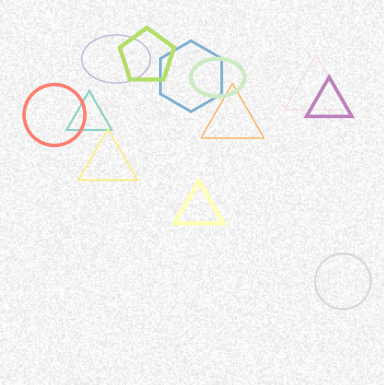[{"shape": "triangle", "thickness": 1.5, "radius": 0.34, "center": [0.232, 0.696]}, {"shape": "triangle", "thickness": 3, "radius": 0.37, "center": [0.517, 0.457]}, {"shape": "oval", "thickness": 1, "radius": 0.45, "center": [0.301, 0.847]}, {"shape": "circle", "thickness": 2.5, "radius": 0.4, "center": [0.142, 0.701]}, {"shape": "hexagon", "thickness": 2, "radius": 0.46, "center": [0.496, 0.802]}, {"shape": "triangle", "thickness": 1, "radius": 0.47, "center": [0.604, 0.689]}, {"shape": "pentagon", "thickness": 3, "radius": 0.37, "center": [0.382, 0.854]}, {"shape": "triangle", "thickness": 0.5, "radius": 0.47, "center": [0.82, 0.763]}, {"shape": "circle", "thickness": 1.5, "radius": 0.36, "center": [0.891, 0.269]}, {"shape": "triangle", "thickness": 2.5, "radius": 0.34, "center": [0.855, 0.732]}, {"shape": "oval", "thickness": 3, "radius": 0.35, "center": [0.566, 0.799]}, {"shape": "triangle", "thickness": 1, "radius": 0.44, "center": [0.281, 0.576]}]